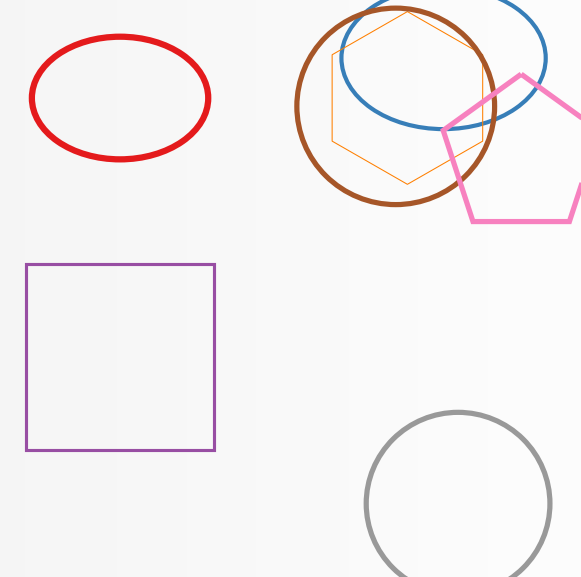[{"shape": "oval", "thickness": 3, "radius": 0.76, "center": [0.207, 0.829]}, {"shape": "oval", "thickness": 2, "radius": 0.88, "center": [0.763, 0.899]}, {"shape": "square", "thickness": 1.5, "radius": 0.81, "center": [0.206, 0.381]}, {"shape": "hexagon", "thickness": 0.5, "radius": 0.75, "center": [0.701, 0.83]}, {"shape": "circle", "thickness": 2.5, "radius": 0.85, "center": [0.681, 0.815]}, {"shape": "pentagon", "thickness": 2.5, "radius": 0.71, "center": [0.897, 0.73]}, {"shape": "circle", "thickness": 2.5, "radius": 0.79, "center": [0.788, 0.127]}]